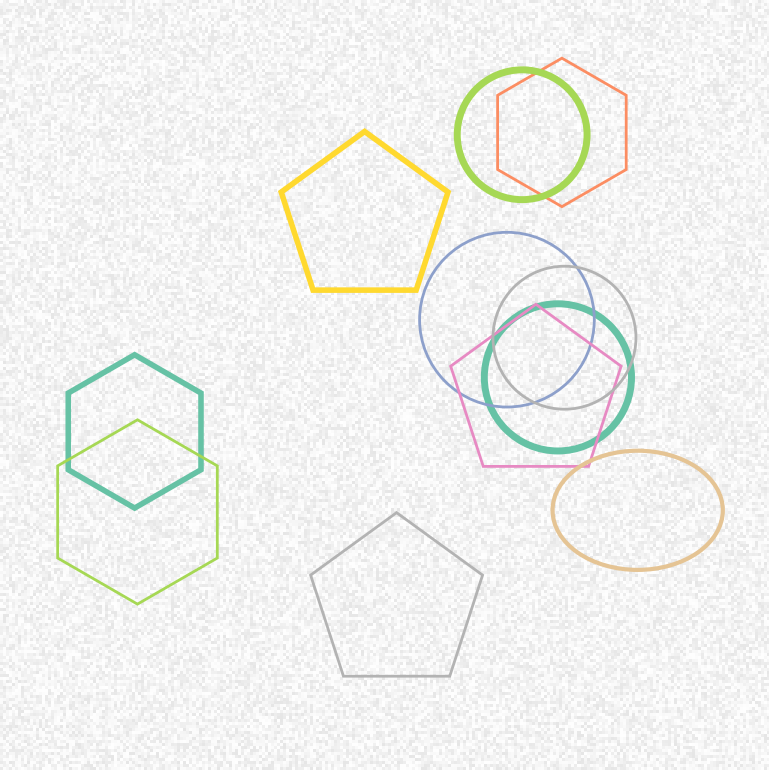[{"shape": "hexagon", "thickness": 2, "radius": 0.5, "center": [0.175, 0.44]}, {"shape": "circle", "thickness": 2.5, "radius": 0.48, "center": [0.725, 0.51]}, {"shape": "hexagon", "thickness": 1, "radius": 0.48, "center": [0.73, 0.828]}, {"shape": "circle", "thickness": 1, "radius": 0.57, "center": [0.658, 0.585]}, {"shape": "pentagon", "thickness": 1, "radius": 0.58, "center": [0.696, 0.488]}, {"shape": "circle", "thickness": 2.5, "radius": 0.42, "center": [0.678, 0.825]}, {"shape": "hexagon", "thickness": 1, "radius": 0.6, "center": [0.179, 0.335]}, {"shape": "pentagon", "thickness": 2, "radius": 0.57, "center": [0.474, 0.715]}, {"shape": "oval", "thickness": 1.5, "radius": 0.55, "center": [0.828, 0.337]}, {"shape": "circle", "thickness": 1, "radius": 0.46, "center": [0.733, 0.561]}, {"shape": "pentagon", "thickness": 1, "radius": 0.59, "center": [0.515, 0.217]}]